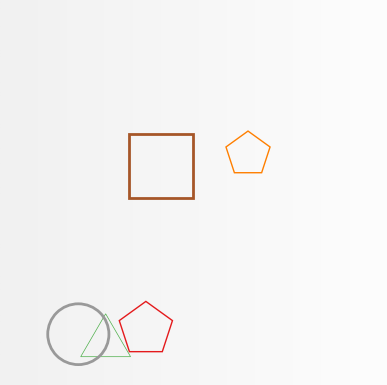[{"shape": "pentagon", "thickness": 1, "radius": 0.36, "center": [0.376, 0.145]}, {"shape": "triangle", "thickness": 0.5, "radius": 0.37, "center": [0.273, 0.111]}, {"shape": "pentagon", "thickness": 1, "radius": 0.3, "center": [0.64, 0.6]}, {"shape": "square", "thickness": 2, "radius": 0.41, "center": [0.415, 0.569]}, {"shape": "circle", "thickness": 2, "radius": 0.39, "center": [0.202, 0.132]}]